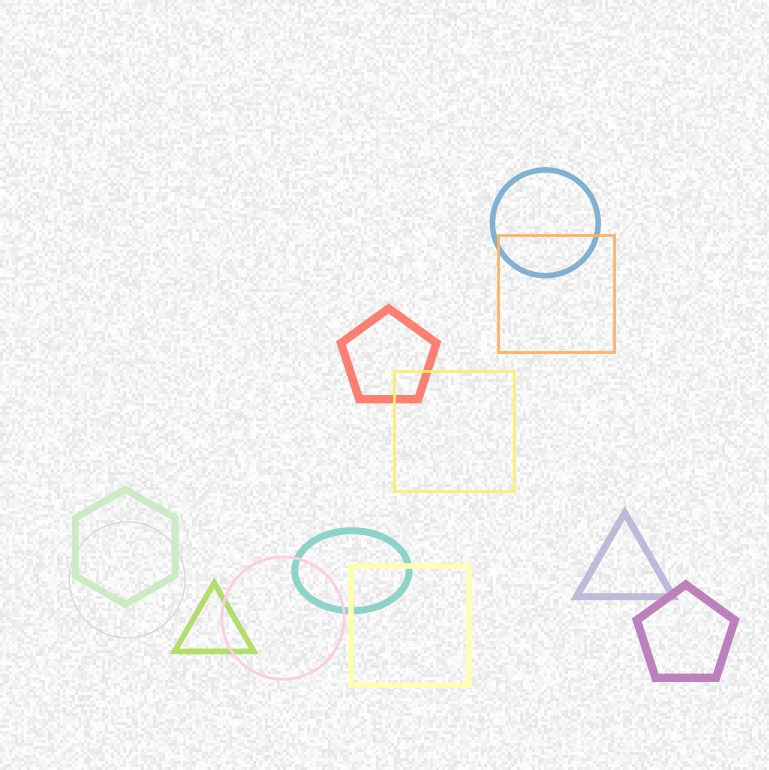[{"shape": "oval", "thickness": 2.5, "radius": 0.37, "center": [0.457, 0.259]}, {"shape": "square", "thickness": 2, "radius": 0.38, "center": [0.533, 0.188]}, {"shape": "triangle", "thickness": 2.5, "radius": 0.36, "center": [0.811, 0.261]}, {"shape": "pentagon", "thickness": 3, "radius": 0.33, "center": [0.505, 0.534]}, {"shape": "circle", "thickness": 2, "radius": 0.34, "center": [0.708, 0.711]}, {"shape": "square", "thickness": 1, "radius": 0.38, "center": [0.722, 0.619]}, {"shape": "triangle", "thickness": 2, "radius": 0.3, "center": [0.278, 0.184]}, {"shape": "circle", "thickness": 1, "radius": 0.4, "center": [0.368, 0.197]}, {"shape": "circle", "thickness": 0.5, "radius": 0.38, "center": [0.165, 0.247]}, {"shape": "pentagon", "thickness": 3, "radius": 0.33, "center": [0.891, 0.174]}, {"shape": "hexagon", "thickness": 2.5, "radius": 0.37, "center": [0.163, 0.29]}, {"shape": "square", "thickness": 1, "radius": 0.39, "center": [0.59, 0.441]}]